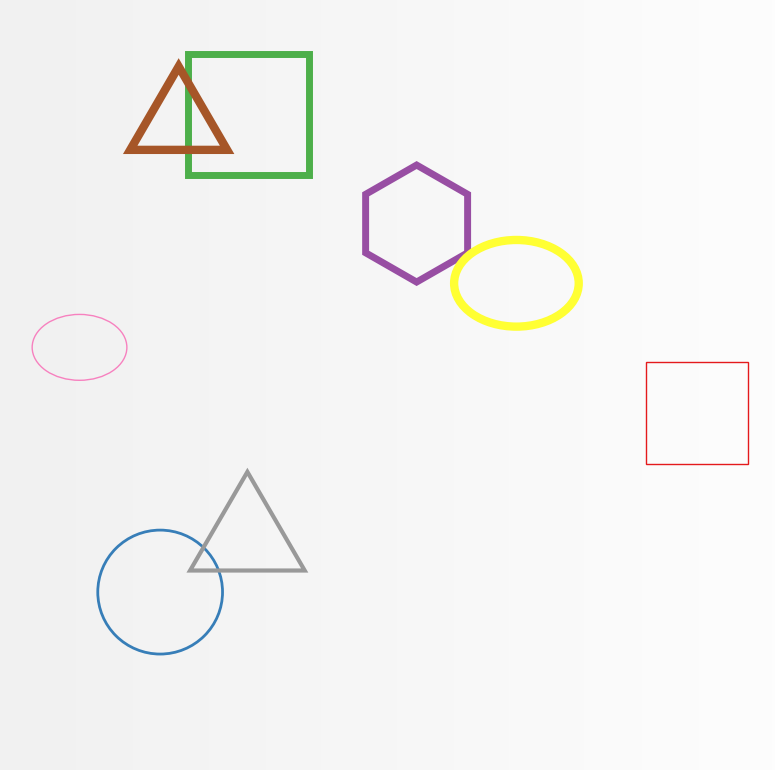[{"shape": "square", "thickness": 0.5, "radius": 0.33, "center": [0.899, 0.464]}, {"shape": "circle", "thickness": 1, "radius": 0.4, "center": [0.207, 0.231]}, {"shape": "square", "thickness": 2.5, "radius": 0.39, "center": [0.321, 0.851]}, {"shape": "hexagon", "thickness": 2.5, "radius": 0.38, "center": [0.538, 0.71]}, {"shape": "oval", "thickness": 3, "radius": 0.4, "center": [0.666, 0.632]}, {"shape": "triangle", "thickness": 3, "radius": 0.36, "center": [0.231, 0.841]}, {"shape": "oval", "thickness": 0.5, "radius": 0.31, "center": [0.103, 0.549]}, {"shape": "triangle", "thickness": 1.5, "radius": 0.43, "center": [0.319, 0.302]}]